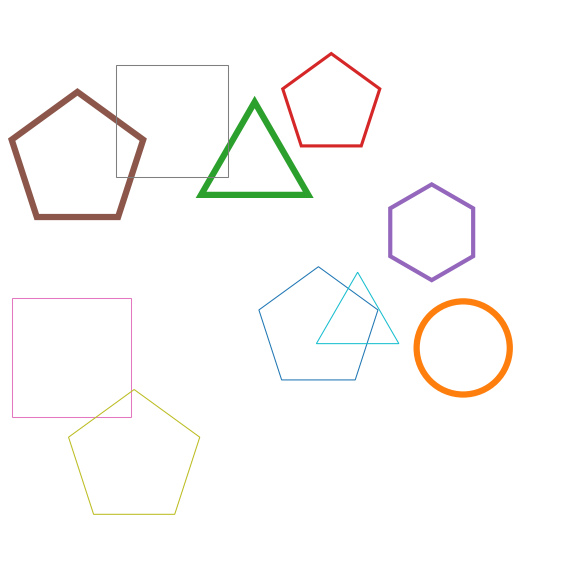[{"shape": "pentagon", "thickness": 0.5, "radius": 0.54, "center": [0.551, 0.429]}, {"shape": "circle", "thickness": 3, "radius": 0.4, "center": [0.802, 0.397]}, {"shape": "triangle", "thickness": 3, "radius": 0.54, "center": [0.441, 0.715]}, {"shape": "pentagon", "thickness": 1.5, "radius": 0.44, "center": [0.574, 0.818]}, {"shape": "hexagon", "thickness": 2, "radius": 0.41, "center": [0.748, 0.597]}, {"shape": "pentagon", "thickness": 3, "radius": 0.6, "center": [0.134, 0.72]}, {"shape": "square", "thickness": 0.5, "radius": 0.52, "center": [0.124, 0.38]}, {"shape": "square", "thickness": 0.5, "radius": 0.48, "center": [0.297, 0.79]}, {"shape": "pentagon", "thickness": 0.5, "radius": 0.6, "center": [0.232, 0.205]}, {"shape": "triangle", "thickness": 0.5, "radius": 0.41, "center": [0.619, 0.445]}]